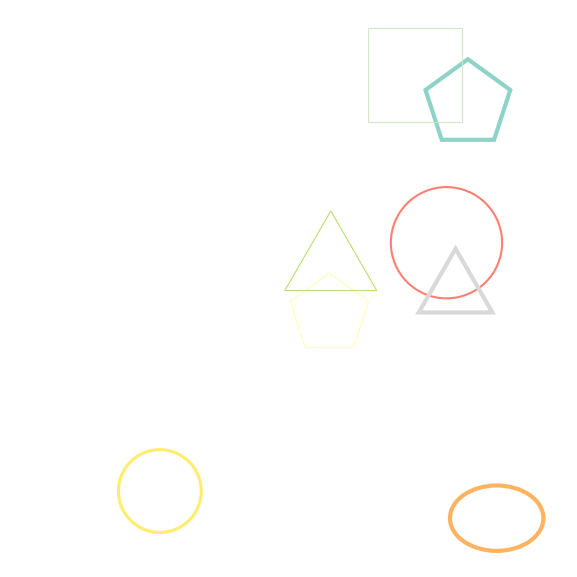[{"shape": "pentagon", "thickness": 2, "radius": 0.39, "center": [0.81, 0.819]}, {"shape": "pentagon", "thickness": 0.5, "radius": 0.36, "center": [0.57, 0.455]}, {"shape": "circle", "thickness": 1, "radius": 0.48, "center": [0.773, 0.579]}, {"shape": "oval", "thickness": 2, "radius": 0.4, "center": [0.86, 0.102]}, {"shape": "triangle", "thickness": 0.5, "radius": 0.46, "center": [0.573, 0.542]}, {"shape": "triangle", "thickness": 2, "radius": 0.37, "center": [0.789, 0.495]}, {"shape": "square", "thickness": 0.5, "radius": 0.41, "center": [0.718, 0.869]}, {"shape": "circle", "thickness": 1.5, "radius": 0.36, "center": [0.277, 0.149]}]